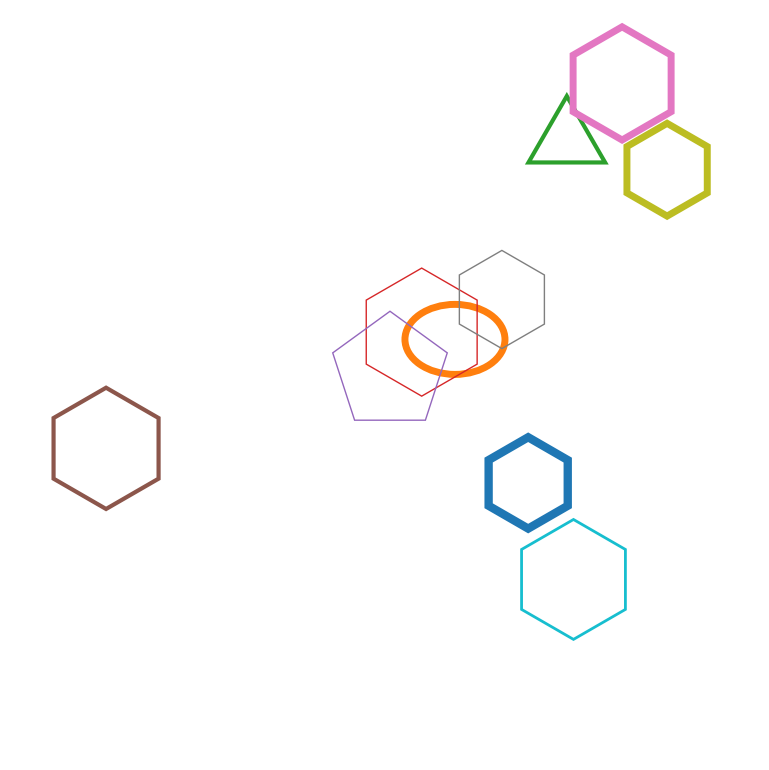[{"shape": "hexagon", "thickness": 3, "radius": 0.3, "center": [0.686, 0.373]}, {"shape": "oval", "thickness": 2.5, "radius": 0.32, "center": [0.591, 0.559]}, {"shape": "triangle", "thickness": 1.5, "radius": 0.29, "center": [0.736, 0.818]}, {"shape": "hexagon", "thickness": 0.5, "radius": 0.42, "center": [0.548, 0.569]}, {"shape": "pentagon", "thickness": 0.5, "radius": 0.39, "center": [0.506, 0.518]}, {"shape": "hexagon", "thickness": 1.5, "radius": 0.39, "center": [0.138, 0.418]}, {"shape": "hexagon", "thickness": 2.5, "radius": 0.37, "center": [0.808, 0.892]}, {"shape": "hexagon", "thickness": 0.5, "radius": 0.32, "center": [0.652, 0.611]}, {"shape": "hexagon", "thickness": 2.5, "radius": 0.3, "center": [0.866, 0.78]}, {"shape": "hexagon", "thickness": 1, "radius": 0.39, "center": [0.745, 0.247]}]